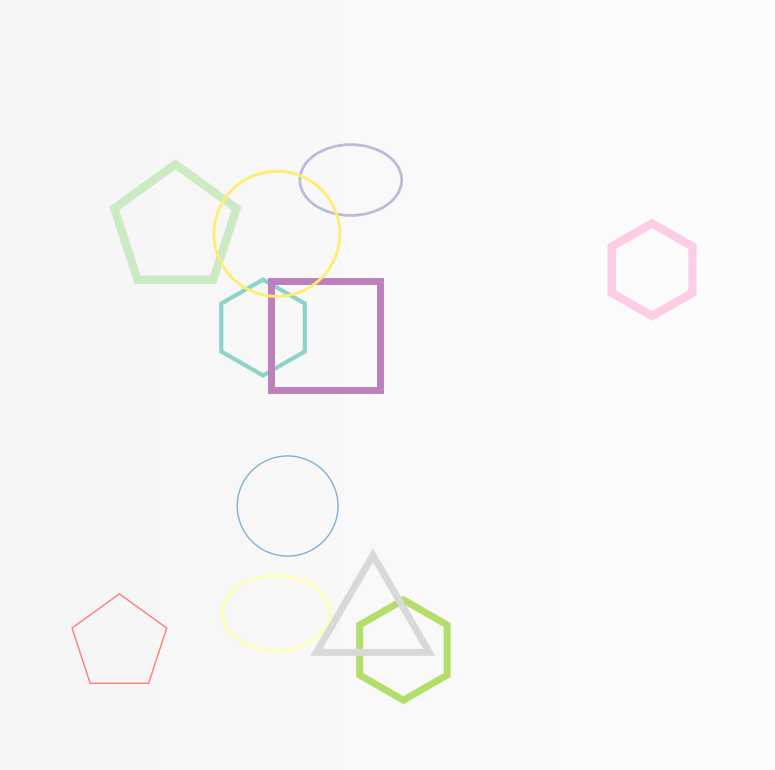[{"shape": "hexagon", "thickness": 1.5, "radius": 0.31, "center": [0.339, 0.575]}, {"shape": "oval", "thickness": 1, "radius": 0.35, "center": [0.356, 0.204]}, {"shape": "oval", "thickness": 1, "radius": 0.33, "center": [0.453, 0.766]}, {"shape": "pentagon", "thickness": 0.5, "radius": 0.32, "center": [0.154, 0.165]}, {"shape": "circle", "thickness": 0.5, "radius": 0.33, "center": [0.371, 0.343]}, {"shape": "hexagon", "thickness": 2.5, "radius": 0.33, "center": [0.521, 0.156]}, {"shape": "hexagon", "thickness": 3, "radius": 0.3, "center": [0.841, 0.65]}, {"shape": "triangle", "thickness": 2.5, "radius": 0.42, "center": [0.481, 0.195]}, {"shape": "square", "thickness": 2.5, "radius": 0.35, "center": [0.42, 0.565]}, {"shape": "pentagon", "thickness": 3, "radius": 0.41, "center": [0.226, 0.704]}, {"shape": "circle", "thickness": 1, "radius": 0.41, "center": [0.357, 0.696]}]